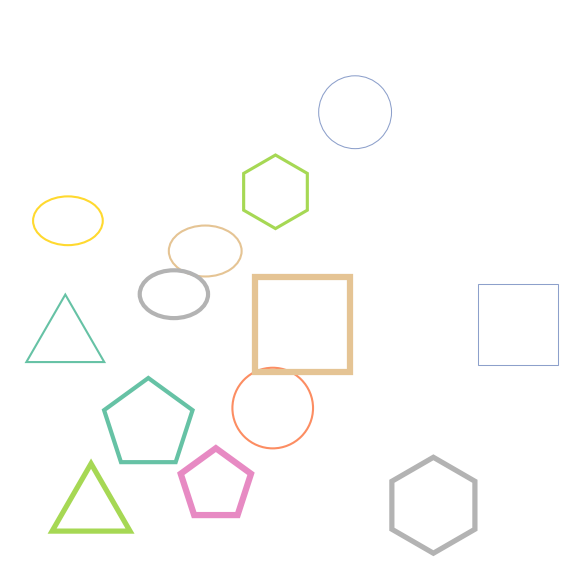[{"shape": "pentagon", "thickness": 2, "radius": 0.4, "center": [0.257, 0.264]}, {"shape": "triangle", "thickness": 1, "radius": 0.39, "center": [0.113, 0.411]}, {"shape": "circle", "thickness": 1, "radius": 0.35, "center": [0.472, 0.293]}, {"shape": "square", "thickness": 0.5, "radius": 0.35, "center": [0.897, 0.437]}, {"shape": "circle", "thickness": 0.5, "radius": 0.32, "center": [0.615, 0.805]}, {"shape": "pentagon", "thickness": 3, "radius": 0.32, "center": [0.374, 0.159]}, {"shape": "triangle", "thickness": 2.5, "radius": 0.39, "center": [0.158, 0.118]}, {"shape": "hexagon", "thickness": 1.5, "radius": 0.32, "center": [0.477, 0.667]}, {"shape": "oval", "thickness": 1, "radius": 0.3, "center": [0.118, 0.617]}, {"shape": "oval", "thickness": 1, "radius": 0.32, "center": [0.355, 0.564]}, {"shape": "square", "thickness": 3, "radius": 0.41, "center": [0.524, 0.437]}, {"shape": "oval", "thickness": 2, "radius": 0.3, "center": [0.301, 0.49]}, {"shape": "hexagon", "thickness": 2.5, "radius": 0.42, "center": [0.75, 0.124]}]